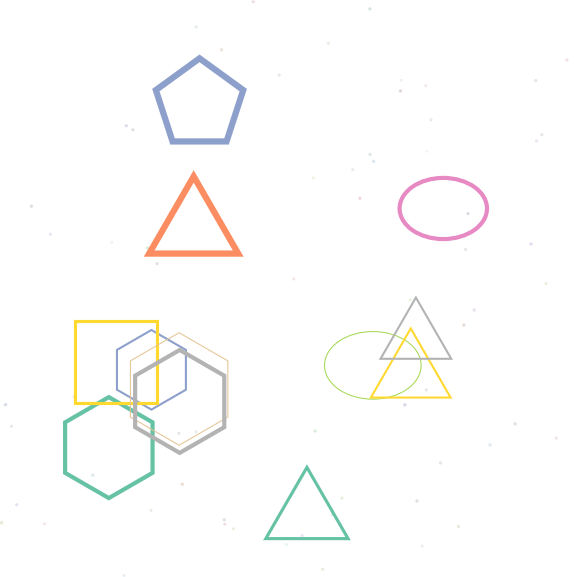[{"shape": "hexagon", "thickness": 2, "radius": 0.44, "center": [0.188, 0.224]}, {"shape": "triangle", "thickness": 1.5, "radius": 0.41, "center": [0.531, 0.108]}, {"shape": "triangle", "thickness": 3, "radius": 0.45, "center": [0.335, 0.605]}, {"shape": "hexagon", "thickness": 1, "radius": 0.34, "center": [0.262, 0.359]}, {"shape": "pentagon", "thickness": 3, "radius": 0.4, "center": [0.346, 0.819]}, {"shape": "oval", "thickness": 2, "radius": 0.38, "center": [0.768, 0.638]}, {"shape": "oval", "thickness": 0.5, "radius": 0.42, "center": [0.646, 0.366]}, {"shape": "square", "thickness": 1.5, "radius": 0.35, "center": [0.201, 0.372]}, {"shape": "triangle", "thickness": 1, "radius": 0.4, "center": [0.711, 0.351]}, {"shape": "hexagon", "thickness": 0.5, "radius": 0.49, "center": [0.31, 0.326]}, {"shape": "triangle", "thickness": 1, "radius": 0.35, "center": [0.72, 0.413]}, {"shape": "hexagon", "thickness": 2, "radius": 0.45, "center": [0.311, 0.304]}]